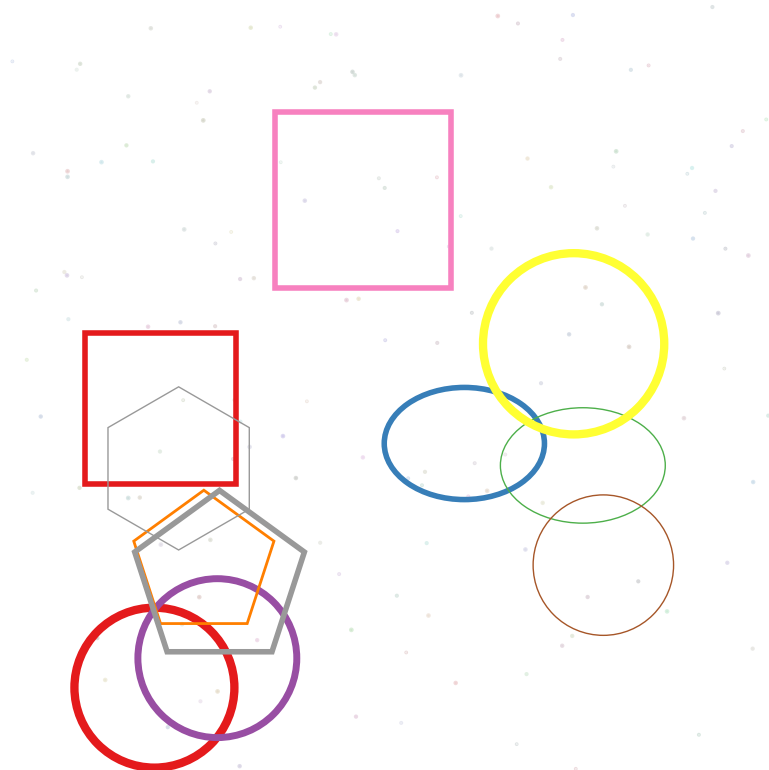[{"shape": "square", "thickness": 2, "radius": 0.49, "center": [0.209, 0.47]}, {"shape": "circle", "thickness": 3, "radius": 0.52, "center": [0.201, 0.107]}, {"shape": "oval", "thickness": 2, "radius": 0.52, "center": [0.603, 0.424]}, {"shape": "oval", "thickness": 0.5, "radius": 0.54, "center": [0.757, 0.396]}, {"shape": "circle", "thickness": 2.5, "radius": 0.52, "center": [0.282, 0.145]}, {"shape": "pentagon", "thickness": 1, "radius": 0.48, "center": [0.265, 0.268]}, {"shape": "circle", "thickness": 3, "radius": 0.59, "center": [0.745, 0.554]}, {"shape": "circle", "thickness": 0.5, "radius": 0.46, "center": [0.784, 0.266]}, {"shape": "square", "thickness": 2, "radius": 0.57, "center": [0.471, 0.74]}, {"shape": "pentagon", "thickness": 2, "radius": 0.58, "center": [0.285, 0.247]}, {"shape": "hexagon", "thickness": 0.5, "radius": 0.53, "center": [0.232, 0.392]}]